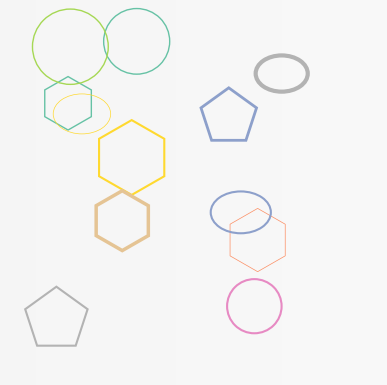[{"shape": "circle", "thickness": 1, "radius": 0.43, "center": [0.353, 0.893]}, {"shape": "hexagon", "thickness": 1, "radius": 0.35, "center": [0.176, 0.732]}, {"shape": "hexagon", "thickness": 0.5, "radius": 0.41, "center": [0.665, 0.377]}, {"shape": "pentagon", "thickness": 2, "radius": 0.38, "center": [0.59, 0.697]}, {"shape": "oval", "thickness": 1.5, "radius": 0.39, "center": [0.621, 0.448]}, {"shape": "circle", "thickness": 1.5, "radius": 0.35, "center": [0.656, 0.205]}, {"shape": "circle", "thickness": 1, "radius": 0.49, "center": [0.182, 0.879]}, {"shape": "hexagon", "thickness": 1.5, "radius": 0.49, "center": [0.34, 0.591]}, {"shape": "oval", "thickness": 0.5, "radius": 0.37, "center": [0.211, 0.704]}, {"shape": "hexagon", "thickness": 2.5, "radius": 0.39, "center": [0.315, 0.427]}, {"shape": "oval", "thickness": 3, "radius": 0.34, "center": [0.727, 0.809]}, {"shape": "pentagon", "thickness": 1.5, "radius": 0.42, "center": [0.146, 0.171]}]